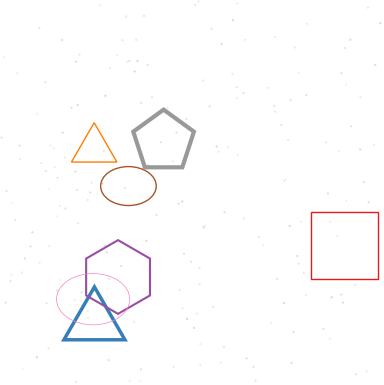[{"shape": "square", "thickness": 1, "radius": 0.44, "center": [0.894, 0.363]}, {"shape": "triangle", "thickness": 2.5, "radius": 0.46, "center": [0.245, 0.163]}, {"shape": "hexagon", "thickness": 1.5, "radius": 0.48, "center": [0.307, 0.281]}, {"shape": "triangle", "thickness": 1, "radius": 0.34, "center": [0.245, 0.613]}, {"shape": "oval", "thickness": 1, "radius": 0.36, "center": [0.334, 0.517]}, {"shape": "oval", "thickness": 0.5, "radius": 0.48, "center": [0.242, 0.223]}, {"shape": "pentagon", "thickness": 3, "radius": 0.41, "center": [0.425, 0.632]}]